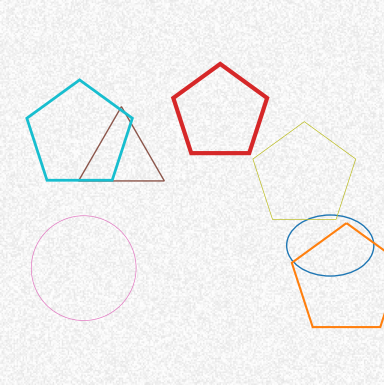[{"shape": "oval", "thickness": 1, "radius": 0.57, "center": [0.858, 0.362]}, {"shape": "pentagon", "thickness": 1.5, "radius": 0.75, "center": [0.9, 0.271]}, {"shape": "pentagon", "thickness": 3, "radius": 0.64, "center": [0.572, 0.706]}, {"shape": "triangle", "thickness": 1, "radius": 0.64, "center": [0.315, 0.594]}, {"shape": "circle", "thickness": 0.5, "radius": 0.68, "center": [0.217, 0.304]}, {"shape": "pentagon", "thickness": 0.5, "radius": 0.7, "center": [0.79, 0.544]}, {"shape": "pentagon", "thickness": 2, "radius": 0.72, "center": [0.207, 0.648]}]